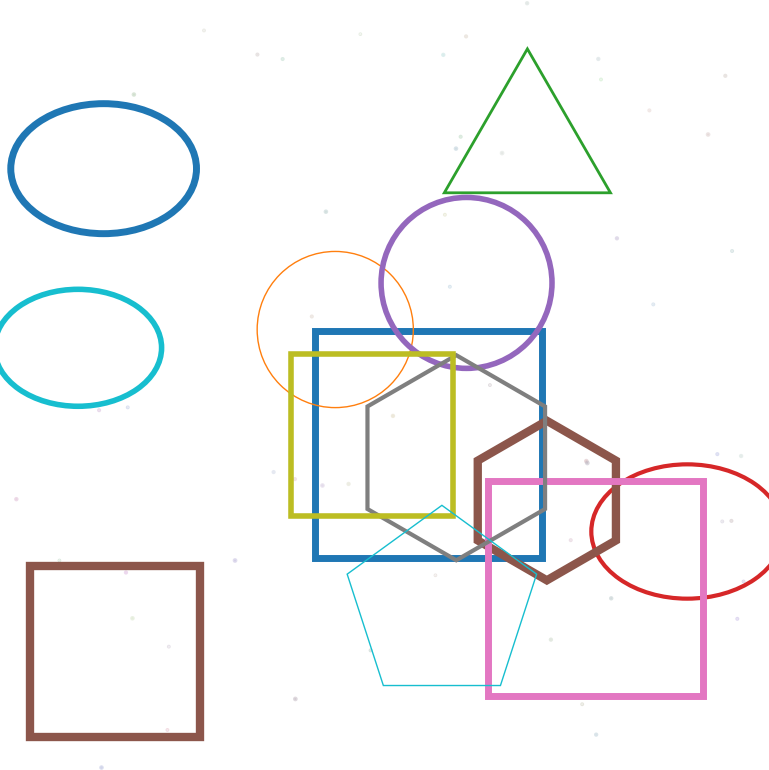[{"shape": "oval", "thickness": 2.5, "radius": 0.6, "center": [0.135, 0.781]}, {"shape": "square", "thickness": 2.5, "radius": 0.74, "center": [0.556, 0.423]}, {"shape": "circle", "thickness": 0.5, "radius": 0.51, "center": [0.435, 0.572]}, {"shape": "triangle", "thickness": 1, "radius": 0.62, "center": [0.685, 0.812]}, {"shape": "oval", "thickness": 1.5, "radius": 0.62, "center": [0.893, 0.31]}, {"shape": "circle", "thickness": 2, "radius": 0.55, "center": [0.606, 0.633]}, {"shape": "hexagon", "thickness": 3, "radius": 0.52, "center": [0.71, 0.35]}, {"shape": "square", "thickness": 3, "radius": 0.55, "center": [0.149, 0.154]}, {"shape": "square", "thickness": 2.5, "radius": 0.7, "center": [0.773, 0.236]}, {"shape": "hexagon", "thickness": 1.5, "radius": 0.67, "center": [0.593, 0.406]}, {"shape": "square", "thickness": 2, "radius": 0.53, "center": [0.483, 0.435]}, {"shape": "oval", "thickness": 2, "radius": 0.54, "center": [0.101, 0.548]}, {"shape": "pentagon", "thickness": 0.5, "radius": 0.65, "center": [0.574, 0.214]}]